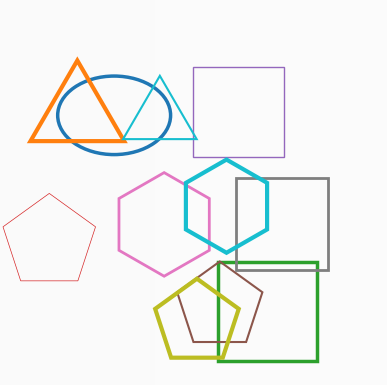[{"shape": "oval", "thickness": 2.5, "radius": 0.73, "center": [0.295, 0.7]}, {"shape": "triangle", "thickness": 3, "radius": 0.7, "center": [0.2, 0.703]}, {"shape": "square", "thickness": 2.5, "radius": 0.64, "center": [0.691, 0.191]}, {"shape": "pentagon", "thickness": 0.5, "radius": 0.63, "center": [0.127, 0.372]}, {"shape": "square", "thickness": 1, "radius": 0.59, "center": [0.615, 0.709]}, {"shape": "pentagon", "thickness": 1.5, "radius": 0.58, "center": [0.567, 0.205]}, {"shape": "hexagon", "thickness": 2, "radius": 0.67, "center": [0.424, 0.417]}, {"shape": "square", "thickness": 2, "radius": 0.59, "center": [0.727, 0.418]}, {"shape": "pentagon", "thickness": 3, "radius": 0.57, "center": [0.508, 0.163]}, {"shape": "hexagon", "thickness": 3, "radius": 0.6, "center": [0.584, 0.465]}, {"shape": "triangle", "thickness": 1.5, "radius": 0.55, "center": [0.413, 0.693]}]